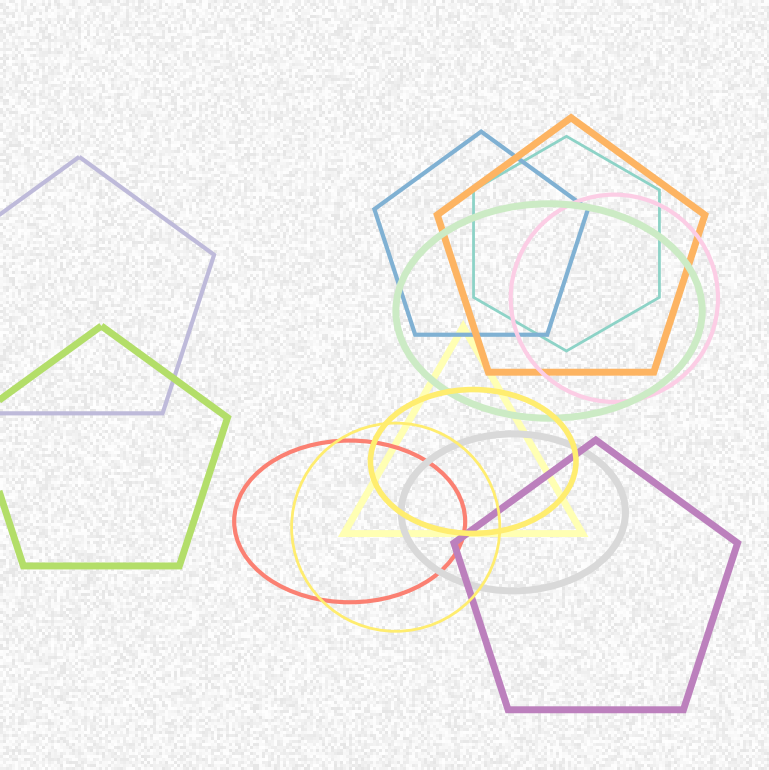[{"shape": "hexagon", "thickness": 1, "radius": 0.7, "center": [0.736, 0.684]}, {"shape": "triangle", "thickness": 2.5, "radius": 0.89, "center": [0.602, 0.397]}, {"shape": "pentagon", "thickness": 1.5, "radius": 0.92, "center": [0.103, 0.612]}, {"shape": "oval", "thickness": 1.5, "radius": 0.75, "center": [0.454, 0.323]}, {"shape": "pentagon", "thickness": 1.5, "radius": 0.73, "center": [0.625, 0.683]}, {"shape": "pentagon", "thickness": 2.5, "radius": 0.91, "center": [0.742, 0.664]}, {"shape": "pentagon", "thickness": 2.5, "radius": 0.86, "center": [0.132, 0.404]}, {"shape": "circle", "thickness": 1.5, "radius": 0.67, "center": [0.798, 0.613]}, {"shape": "oval", "thickness": 2.5, "radius": 0.73, "center": [0.667, 0.335]}, {"shape": "pentagon", "thickness": 2.5, "radius": 0.97, "center": [0.774, 0.235]}, {"shape": "oval", "thickness": 2.5, "radius": 0.99, "center": [0.713, 0.596]}, {"shape": "oval", "thickness": 2, "radius": 0.67, "center": [0.615, 0.401]}, {"shape": "circle", "thickness": 1, "radius": 0.68, "center": [0.514, 0.315]}]